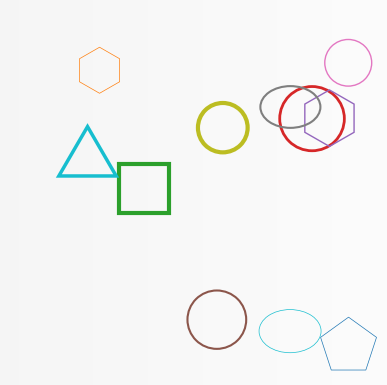[{"shape": "pentagon", "thickness": 0.5, "radius": 0.38, "center": [0.899, 0.1]}, {"shape": "hexagon", "thickness": 0.5, "radius": 0.3, "center": [0.257, 0.818]}, {"shape": "square", "thickness": 3, "radius": 0.32, "center": [0.372, 0.509]}, {"shape": "circle", "thickness": 2, "radius": 0.42, "center": [0.805, 0.692]}, {"shape": "hexagon", "thickness": 1, "radius": 0.37, "center": [0.85, 0.693]}, {"shape": "circle", "thickness": 1.5, "radius": 0.38, "center": [0.56, 0.17]}, {"shape": "circle", "thickness": 1, "radius": 0.3, "center": [0.899, 0.837]}, {"shape": "oval", "thickness": 1.5, "radius": 0.39, "center": [0.749, 0.722]}, {"shape": "circle", "thickness": 3, "radius": 0.32, "center": [0.575, 0.668]}, {"shape": "oval", "thickness": 0.5, "radius": 0.4, "center": [0.749, 0.14]}, {"shape": "triangle", "thickness": 2.5, "radius": 0.43, "center": [0.226, 0.586]}]